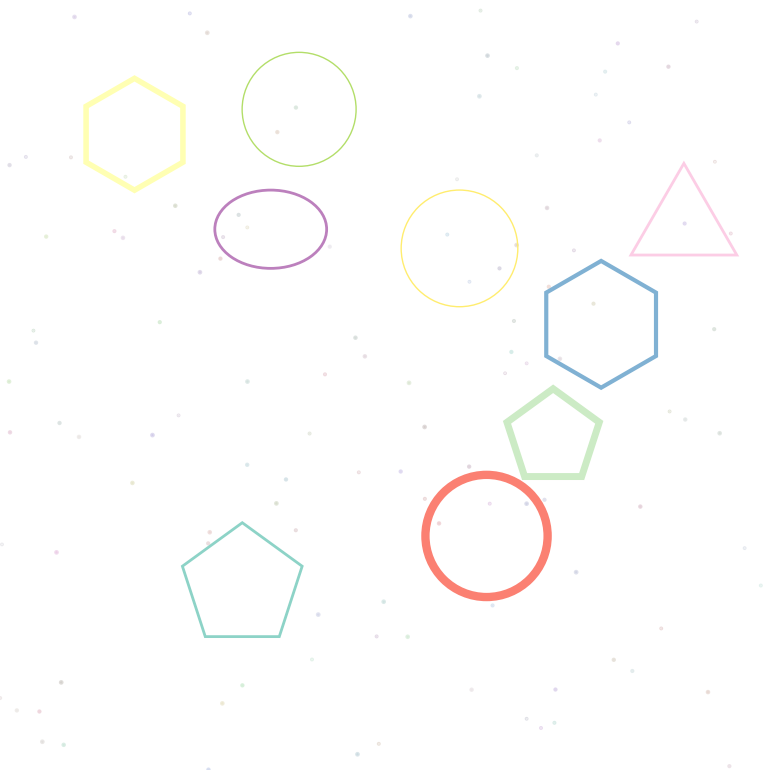[{"shape": "pentagon", "thickness": 1, "radius": 0.41, "center": [0.315, 0.239]}, {"shape": "hexagon", "thickness": 2, "radius": 0.36, "center": [0.175, 0.826]}, {"shape": "circle", "thickness": 3, "radius": 0.4, "center": [0.632, 0.304]}, {"shape": "hexagon", "thickness": 1.5, "radius": 0.41, "center": [0.781, 0.579]}, {"shape": "circle", "thickness": 0.5, "radius": 0.37, "center": [0.388, 0.858]}, {"shape": "triangle", "thickness": 1, "radius": 0.4, "center": [0.888, 0.708]}, {"shape": "oval", "thickness": 1, "radius": 0.36, "center": [0.352, 0.702]}, {"shape": "pentagon", "thickness": 2.5, "radius": 0.32, "center": [0.718, 0.432]}, {"shape": "circle", "thickness": 0.5, "radius": 0.38, "center": [0.597, 0.677]}]